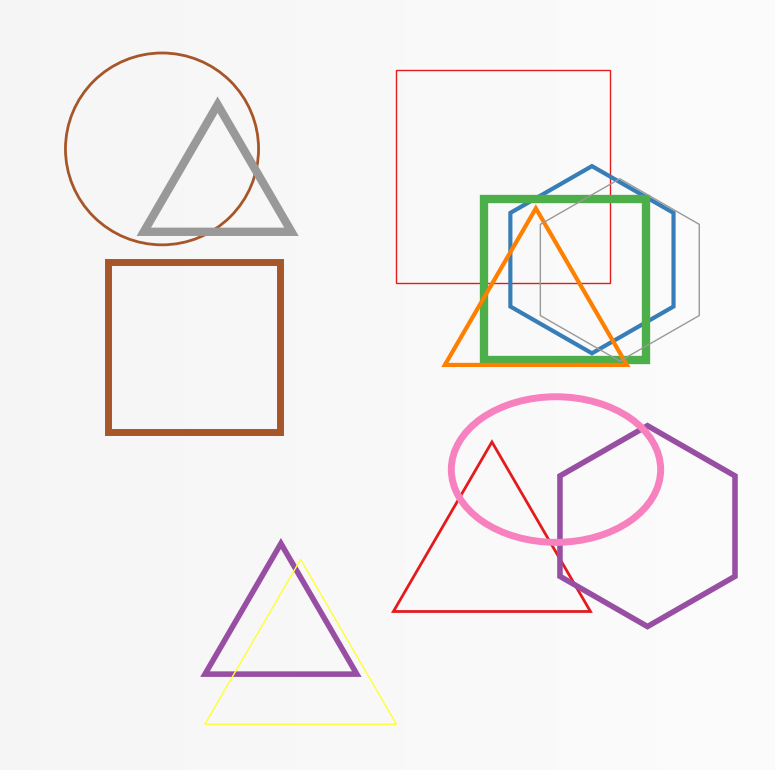[{"shape": "triangle", "thickness": 1, "radius": 0.73, "center": [0.635, 0.279]}, {"shape": "square", "thickness": 0.5, "radius": 0.69, "center": [0.649, 0.771]}, {"shape": "hexagon", "thickness": 1.5, "radius": 0.61, "center": [0.764, 0.663]}, {"shape": "square", "thickness": 3, "radius": 0.53, "center": [0.729, 0.637]}, {"shape": "triangle", "thickness": 2, "radius": 0.57, "center": [0.362, 0.181]}, {"shape": "hexagon", "thickness": 2, "radius": 0.65, "center": [0.835, 0.317]}, {"shape": "triangle", "thickness": 1.5, "radius": 0.68, "center": [0.691, 0.594]}, {"shape": "triangle", "thickness": 0.5, "radius": 0.71, "center": [0.388, 0.131]}, {"shape": "square", "thickness": 2.5, "radius": 0.55, "center": [0.25, 0.549]}, {"shape": "circle", "thickness": 1, "radius": 0.62, "center": [0.209, 0.807]}, {"shape": "oval", "thickness": 2.5, "radius": 0.68, "center": [0.717, 0.39]}, {"shape": "hexagon", "thickness": 0.5, "radius": 0.59, "center": [0.8, 0.649]}, {"shape": "triangle", "thickness": 3, "radius": 0.55, "center": [0.281, 0.754]}]